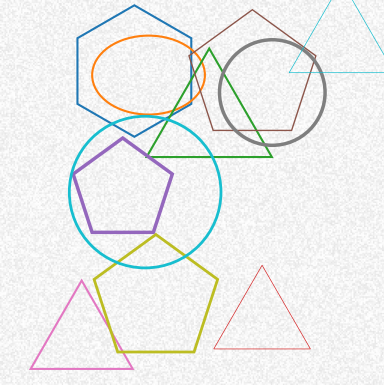[{"shape": "hexagon", "thickness": 1.5, "radius": 0.85, "center": [0.349, 0.815]}, {"shape": "oval", "thickness": 1.5, "radius": 0.73, "center": [0.386, 0.805]}, {"shape": "triangle", "thickness": 1.5, "radius": 0.94, "center": [0.543, 0.686]}, {"shape": "triangle", "thickness": 0.5, "radius": 0.72, "center": [0.681, 0.166]}, {"shape": "pentagon", "thickness": 2.5, "radius": 0.68, "center": [0.319, 0.506]}, {"shape": "pentagon", "thickness": 1, "radius": 0.87, "center": [0.656, 0.801]}, {"shape": "triangle", "thickness": 1.5, "radius": 0.77, "center": [0.212, 0.118]}, {"shape": "circle", "thickness": 2.5, "radius": 0.69, "center": [0.707, 0.76]}, {"shape": "pentagon", "thickness": 2, "radius": 0.84, "center": [0.405, 0.222]}, {"shape": "triangle", "thickness": 0.5, "radius": 0.79, "center": [0.888, 0.89]}, {"shape": "circle", "thickness": 2, "radius": 0.98, "center": [0.377, 0.501]}]